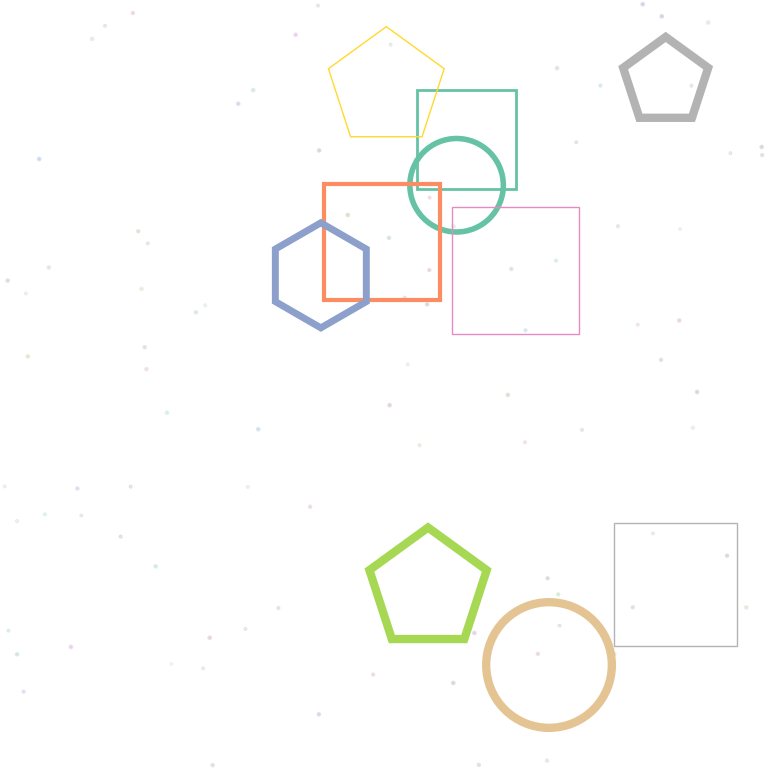[{"shape": "square", "thickness": 1, "radius": 0.32, "center": [0.606, 0.818]}, {"shape": "circle", "thickness": 2, "radius": 0.3, "center": [0.593, 0.759]}, {"shape": "square", "thickness": 1.5, "radius": 0.38, "center": [0.496, 0.686]}, {"shape": "hexagon", "thickness": 2.5, "radius": 0.34, "center": [0.417, 0.642]}, {"shape": "square", "thickness": 0.5, "radius": 0.41, "center": [0.67, 0.649]}, {"shape": "pentagon", "thickness": 3, "radius": 0.4, "center": [0.556, 0.235]}, {"shape": "pentagon", "thickness": 0.5, "radius": 0.4, "center": [0.502, 0.886]}, {"shape": "circle", "thickness": 3, "radius": 0.41, "center": [0.713, 0.136]}, {"shape": "pentagon", "thickness": 3, "radius": 0.29, "center": [0.865, 0.894]}, {"shape": "square", "thickness": 0.5, "radius": 0.4, "center": [0.877, 0.241]}]